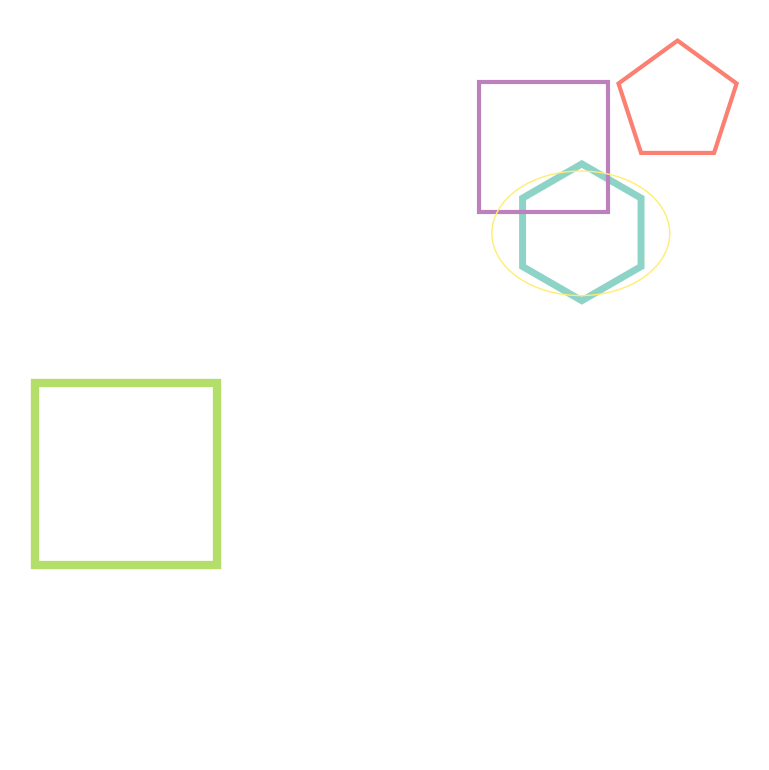[{"shape": "hexagon", "thickness": 2.5, "radius": 0.44, "center": [0.756, 0.698]}, {"shape": "pentagon", "thickness": 1.5, "radius": 0.4, "center": [0.88, 0.867]}, {"shape": "square", "thickness": 3, "radius": 0.59, "center": [0.163, 0.385]}, {"shape": "square", "thickness": 1.5, "radius": 0.42, "center": [0.706, 0.809]}, {"shape": "oval", "thickness": 0.5, "radius": 0.58, "center": [0.754, 0.697]}]